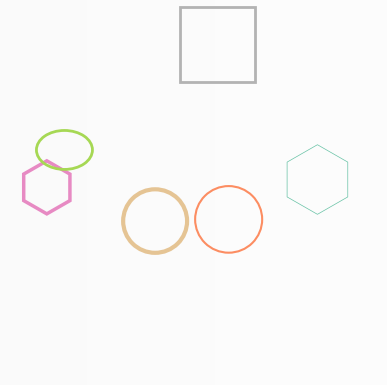[{"shape": "hexagon", "thickness": 0.5, "radius": 0.45, "center": [0.819, 0.534]}, {"shape": "circle", "thickness": 1.5, "radius": 0.43, "center": [0.59, 0.43]}, {"shape": "hexagon", "thickness": 2.5, "radius": 0.34, "center": [0.121, 0.513]}, {"shape": "oval", "thickness": 2, "radius": 0.36, "center": [0.166, 0.611]}, {"shape": "circle", "thickness": 3, "radius": 0.41, "center": [0.4, 0.426]}, {"shape": "square", "thickness": 2, "radius": 0.49, "center": [0.561, 0.884]}]